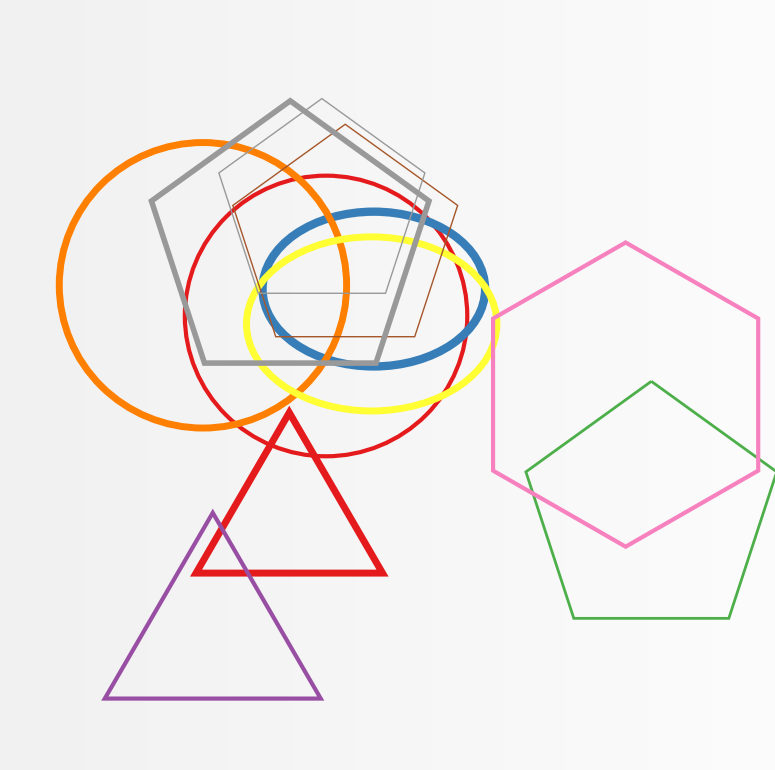[{"shape": "circle", "thickness": 1.5, "radius": 0.91, "center": [0.421, 0.59]}, {"shape": "triangle", "thickness": 2.5, "radius": 0.69, "center": [0.373, 0.325]}, {"shape": "oval", "thickness": 3, "radius": 0.72, "center": [0.482, 0.625]}, {"shape": "pentagon", "thickness": 1, "radius": 0.85, "center": [0.84, 0.335]}, {"shape": "triangle", "thickness": 1.5, "radius": 0.8, "center": [0.275, 0.173]}, {"shape": "circle", "thickness": 2.5, "radius": 0.93, "center": [0.262, 0.629]}, {"shape": "oval", "thickness": 2.5, "radius": 0.81, "center": [0.48, 0.579]}, {"shape": "pentagon", "thickness": 0.5, "radius": 0.76, "center": [0.445, 0.686]}, {"shape": "hexagon", "thickness": 1.5, "radius": 0.99, "center": [0.807, 0.488]}, {"shape": "pentagon", "thickness": 0.5, "radius": 0.7, "center": [0.415, 0.732]}, {"shape": "pentagon", "thickness": 2, "radius": 0.94, "center": [0.374, 0.681]}]